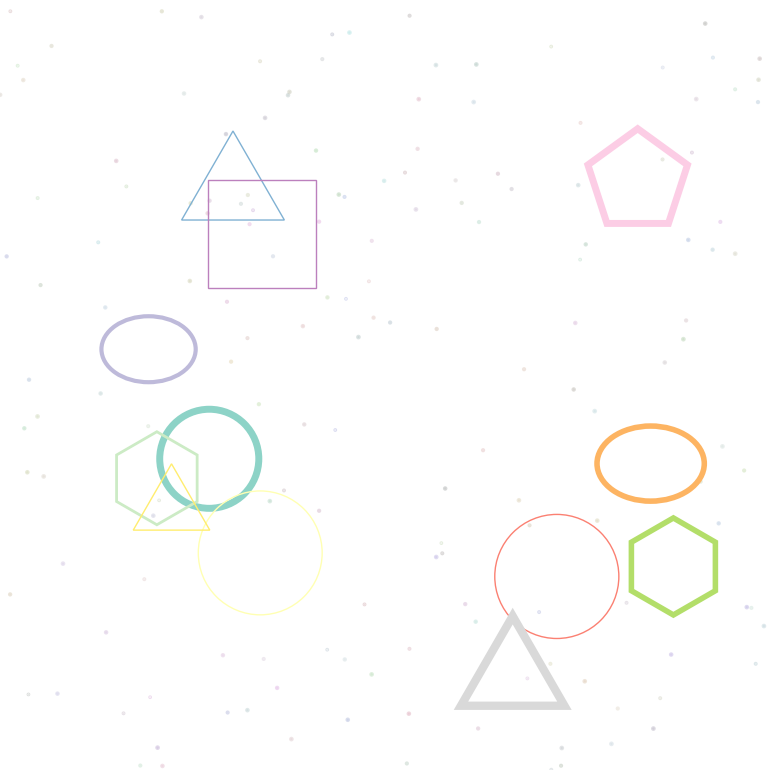[{"shape": "circle", "thickness": 2.5, "radius": 0.32, "center": [0.272, 0.404]}, {"shape": "circle", "thickness": 0.5, "radius": 0.4, "center": [0.338, 0.282]}, {"shape": "oval", "thickness": 1.5, "radius": 0.31, "center": [0.193, 0.546]}, {"shape": "circle", "thickness": 0.5, "radius": 0.4, "center": [0.723, 0.251]}, {"shape": "triangle", "thickness": 0.5, "radius": 0.39, "center": [0.303, 0.753]}, {"shape": "oval", "thickness": 2, "radius": 0.35, "center": [0.845, 0.398]}, {"shape": "hexagon", "thickness": 2, "radius": 0.31, "center": [0.875, 0.264]}, {"shape": "pentagon", "thickness": 2.5, "radius": 0.34, "center": [0.828, 0.765]}, {"shape": "triangle", "thickness": 3, "radius": 0.39, "center": [0.666, 0.122]}, {"shape": "square", "thickness": 0.5, "radius": 0.35, "center": [0.34, 0.696]}, {"shape": "hexagon", "thickness": 1, "radius": 0.3, "center": [0.204, 0.379]}, {"shape": "triangle", "thickness": 0.5, "radius": 0.29, "center": [0.223, 0.34]}]